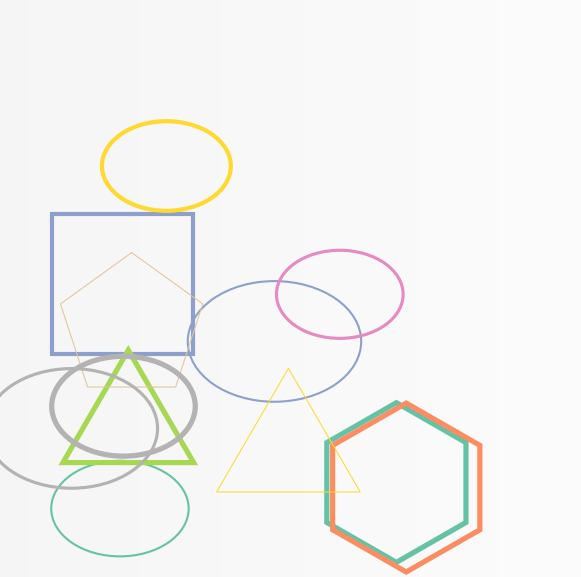[{"shape": "hexagon", "thickness": 2.5, "radius": 0.69, "center": [0.682, 0.164]}, {"shape": "oval", "thickness": 1, "radius": 0.59, "center": [0.206, 0.118]}, {"shape": "hexagon", "thickness": 2.5, "radius": 0.73, "center": [0.699, 0.155]}, {"shape": "square", "thickness": 2, "radius": 0.61, "center": [0.211, 0.507]}, {"shape": "oval", "thickness": 1, "radius": 0.75, "center": [0.472, 0.408]}, {"shape": "oval", "thickness": 1.5, "radius": 0.54, "center": [0.585, 0.489]}, {"shape": "triangle", "thickness": 2.5, "radius": 0.65, "center": [0.221, 0.263]}, {"shape": "triangle", "thickness": 0.5, "radius": 0.71, "center": [0.496, 0.219]}, {"shape": "oval", "thickness": 2, "radius": 0.55, "center": [0.286, 0.712]}, {"shape": "pentagon", "thickness": 0.5, "radius": 0.64, "center": [0.226, 0.433]}, {"shape": "oval", "thickness": 1.5, "radius": 0.74, "center": [0.123, 0.257]}, {"shape": "oval", "thickness": 2.5, "radius": 0.62, "center": [0.212, 0.296]}]